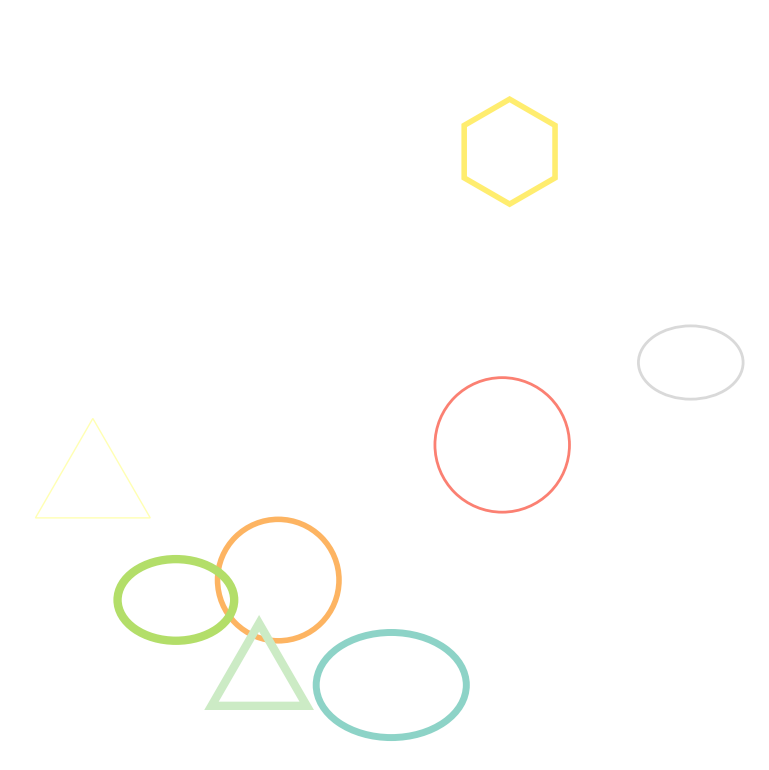[{"shape": "oval", "thickness": 2.5, "radius": 0.49, "center": [0.508, 0.11]}, {"shape": "triangle", "thickness": 0.5, "radius": 0.43, "center": [0.121, 0.37]}, {"shape": "circle", "thickness": 1, "radius": 0.44, "center": [0.652, 0.422]}, {"shape": "circle", "thickness": 2, "radius": 0.39, "center": [0.361, 0.247]}, {"shape": "oval", "thickness": 3, "radius": 0.38, "center": [0.228, 0.221]}, {"shape": "oval", "thickness": 1, "radius": 0.34, "center": [0.897, 0.529]}, {"shape": "triangle", "thickness": 3, "radius": 0.36, "center": [0.336, 0.119]}, {"shape": "hexagon", "thickness": 2, "radius": 0.34, "center": [0.662, 0.803]}]